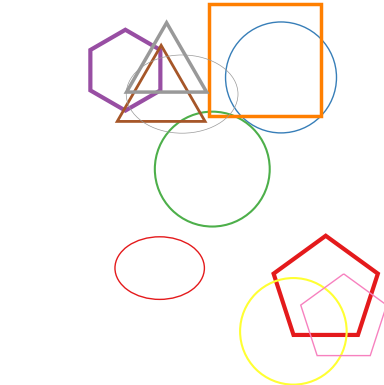[{"shape": "pentagon", "thickness": 3, "radius": 0.71, "center": [0.846, 0.245]}, {"shape": "oval", "thickness": 1, "radius": 0.58, "center": [0.415, 0.304]}, {"shape": "circle", "thickness": 1, "radius": 0.72, "center": [0.73, 0.799]}, {"shape": "circle", "thickness": 1.5, "radius": 0.75, "center": [0.551, 0.561]}, {"shape": "hexagon", "thickness": 3, "radius": 0.52, "center": [0.326, 0.818]}, {"shape": "square", "thickness": 2.5, "radius": 0.73, "center": [0.687, 0.843]}, {"shape": "circle", "thickness": 1.5, "radius": 0.69, "center": [0.762, 0.139]}, {"shape": "triangle", "thickness": 2, "radius": 0.66, "center": [0.419, 0.751]}, {"shape": "pentagon", "thickness": 1, "radius": 0.59, "center": [0.893, 0.171]}, {"shape": "oval", "thickness": 0.5, "radius": 0.73, "center": [0.473, 0.756]}, {"shape": "triangle", "thickness": 2.5, "radius": 0.6, "center": [0.433, 0.821]}]